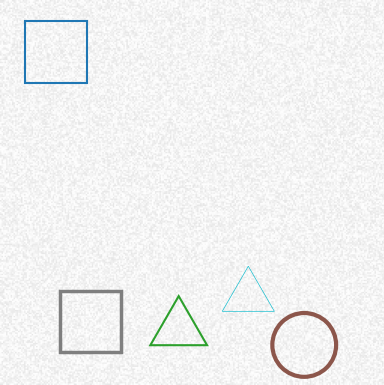[{"shape": "square", "thickness": 1.5, "radius": 0.4, "center": [0.146, 0.865]}, {"shape": "triangle", "thickness": 1.5, "radius": 0.43, "center": [0.464, 0.146]}, {"shape": "circle", "thickness": 3, "radius": 0.41, "center": [0.79, 0.104]}, {"shape": "square", "thickness": 2.5, "radius": 0.39, "center": [0.236, 0.164]}, {"shape": "triangle", "thickness": 0.5, "radius": 0.39, "center": [0.645, 0.23]}]